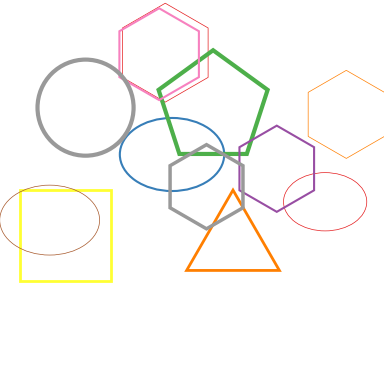[{"shape": "hexagon", "thickness": 0.5, "radius": 0.64, "center": [0.429, 0.863]}, {"shape": "oval", "thickness": 0.5, "radius": 0.54, "center": [0.845, 0.476]}, {"shape": "oval", "thickness": 1.5, "radius": 0.68, "center": [0.447, 0.599]}, {"shape": "pentagon", "thickness": 3, "radius": 0.74, "center": [0.554, 0.721]}, {"shape": "hexagon", "thickness": 1.5, "radius": 0.56, "center": [0.719, 0.562]}, {"shape": "hexagon", "thickness": 0.5, "radius": 0.57, "center": [0.899, 0.703]}, {"shape": "triangle", "thickness": 2, "radius": 0.7, "center": [0.605, 0.367]}, {"shape": "square", "thickness": 2, "radius": 0.59, "center": [0.17, 0.389]}, {"shape": "oval", "thickness": 0.5, "radius": 0.65, "center": [0.129, 0.428]}, {"shape": "hexagon", "thickness": 1.5, "radius": 0.6, "center": [0.413, 0.859]}, {"shape": "hexagon", "thickness": 2.5, "radius": 0.55, "center": [0.536, 0.515]}, {"shape": "circle", "thickness": 3, "radius": 0.62, "center": [0.222, 0.72]}]